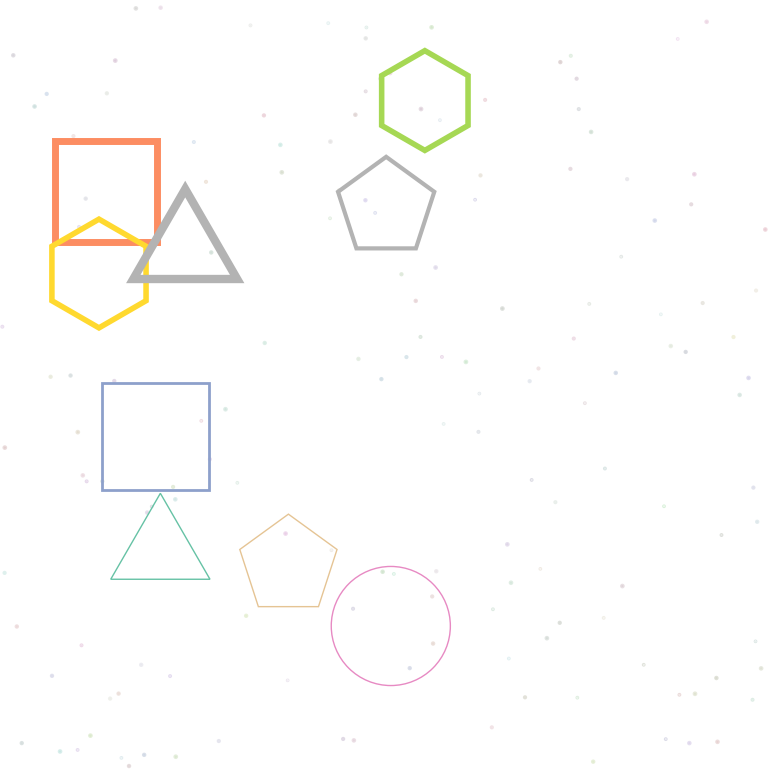[{"shape": "triangle", "thickness": 0.5, "radius": 0.37, "center": [0.208, 0.285]}, {"shape": "square", "thickness": 2.5, "radius": 0.33, "center": [0.138, 0.751]}, {"shape": "square", "thickness": 1, "radius": 0.35, "center": [0.202, 0.433]}, {"shape": "circle", "thickness": 0.5, "radius": 0.39, "center": [0.508, 0.187]}, {"shape": "hexagon", "thickness": 2, "radius": 0.32, "center": [0.552, 0.869]}, {"shape": "hexagon", "thickness": 2, "radius": 0.35, "center": [0.129, 0.645]}, {"shape": "pentagon", "thickness": 0.5, "radius": 0.33, "center": [0.375, 0.266]}, {"shape": "pentagon", "thickness": 1.5, "radius": 0.33, "center": [0.502, 0.731]}, {"shape": "triangle", "thickness": 3, "radius": 0.39, "center": [0.241, 0.677]}]